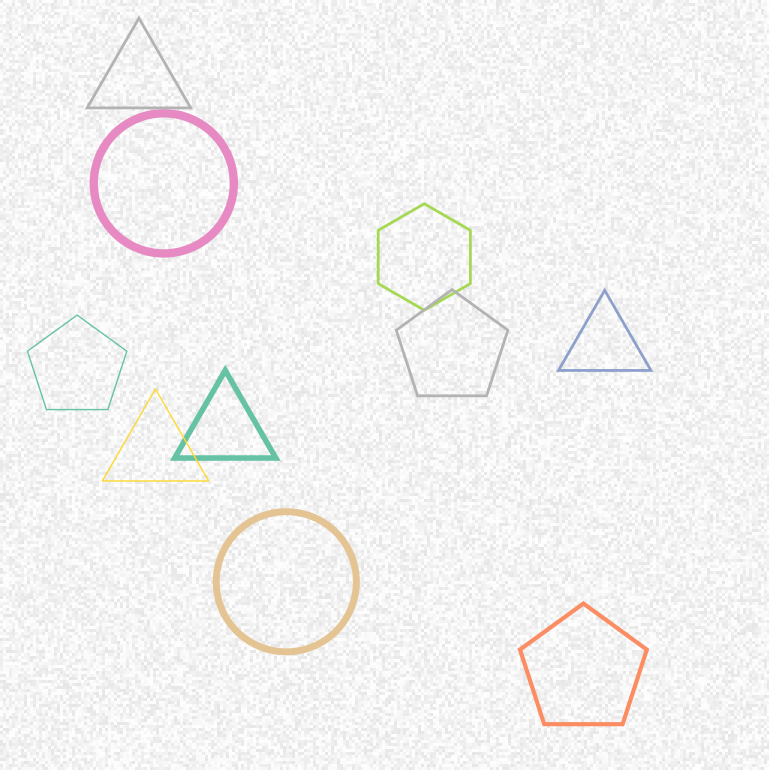[{"shape": "triangle", "thickness": 2, "radius": 0.38, "center": [0.293, 0.443]}, {"shape": "pentagon", "thickness": 0.5, "radius": 0.34, "center": [0.1, 0.523]}, {"shape": "pentagon", "thickness": 1.5, "radius": 0.43, "center": [0.758, 0.13]}, {"shape": "triangle", "thickness": 1, "radius": 0.35, "center": [0.785, 0.554]}, {"shape": "circle", "thickness": 3, "radius": 0.45, "center": [0.213, 0.762]}, {"shape": "hexagon", "thickness": 1, "radius": 0.35, "center": [0.551, 0.666]}, {"shape": "triangle", "thickness": 0.5, "radius": 0.4, "center": [0.202, 0.415]}, {"shape": "circle", "thickness": 2.5, "radius": 0.46, "center": [0.372, 0.244]}, {"shape": "triangle", "thickness": 1, "radius": 0.39, "center": [0.18, 0.899]}, {"shape": "pentagon", "thickness": 1, "radius": 0.38, "center": [0.587, 0.548]}]